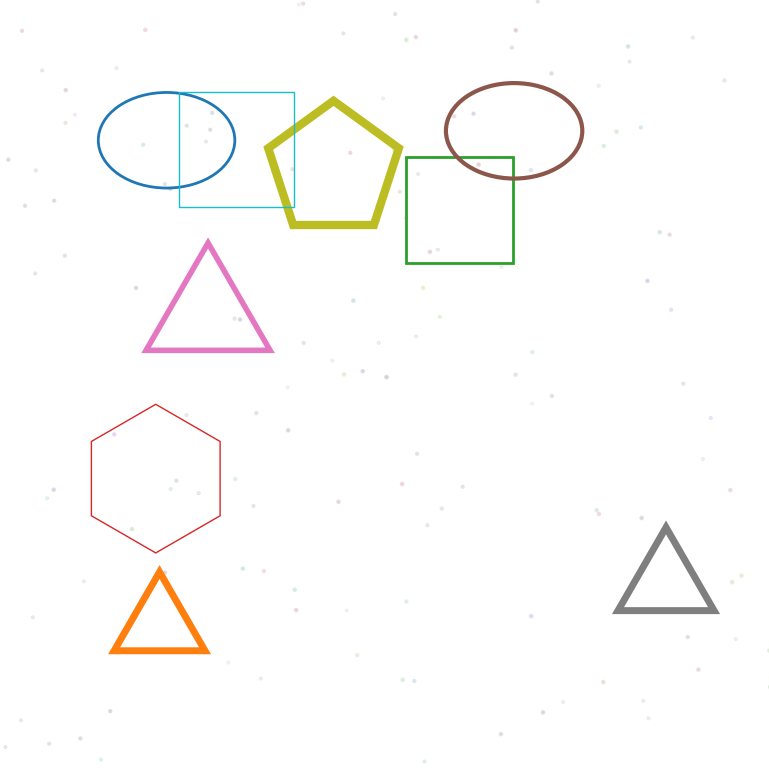[{"shape": "oval", "thickness": 1, "radius": 0.44, "center": [0.216, 0.818]}, {"shape": "triangle", "thickness": 2.5, "radius": 0.34, "center": [0.207, 0.189]}, {"shape": "square", "thickness": 1, "radius": 0.35, "center": [0.597, 0.727]}, {"shape": "hexagon", "thickness": 0.5, "radius": 0.48, "center": [0.202, 0.378]}, {"shape": "oval", "thickness": 1.5, "radius": 0.44, "center": [0.668, 0.83]}, {"shape": "triangle", "thickness": 2, "radius": 0.46, "center": [0.27, 0.592]}, {"shape": "triangle", "thickness": 2.5, "radius": 0.36, "center": [0.865, 0.243]}, {"shape": "pentagon", "thickness": 3, "radius": 0.45, "center": [0.433, 0.78]}, {"shape": "square", "thickness": 0.5, "radius": 0.37, "center": [0.307, 0.805]}]